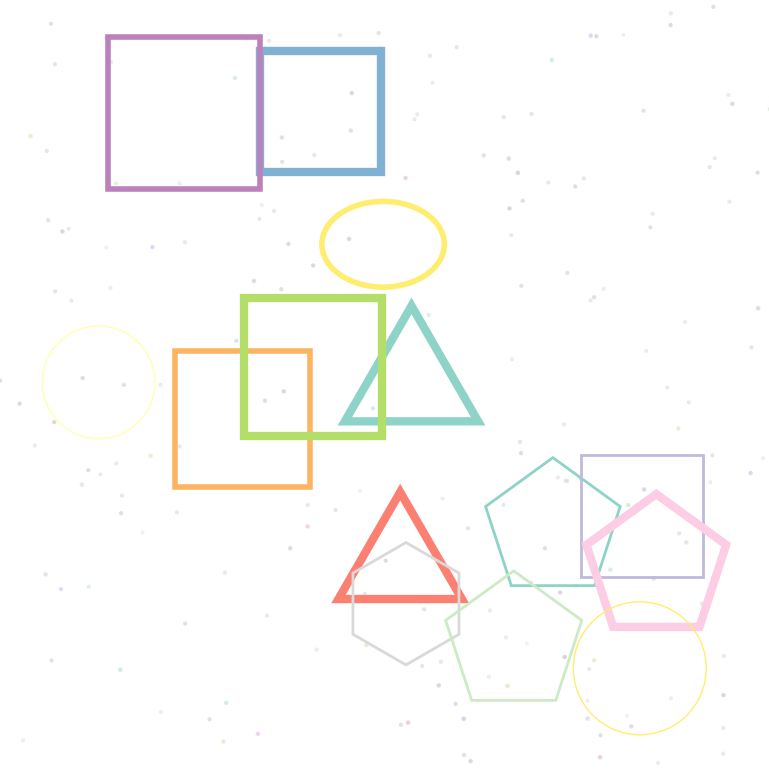[{"shape": "pentagon", "thickness": 1, "radius": 0.46, "center": [0.718, 0.314]}, {"shape": "triangle", "thickness": 3, "radius": 0.5, "center": [0.534, 0.503]}, {"shape": "circle", "thickness": 0.5, "radius": 0.37, "center": [0.128, 0.503]}, {"shape": "square", "thickness": 1, "radius": 0.4, "center": [0.834, 0.329]}, {"shape": "triangle", "thickness": 3, "radius": 0.46, "center": [0.52, 0.268]}, {"shape": "square", "thickness": 3, "radius": 0.39, "center": [0.416, 0.855]}, {"shape": "square", "thickness": 2, "radius": 0.44, "center": [0.315, 0.456]}, {"shape": "square", "thickness": 3, "radius": 0.45, "center": [0.406, 0.524]}, {"shape": "pentagon", "thickness": 3, "radius": 0.48, "center": [0.852, 0.263]}, {"shape": "hexagon", "thickness": 1, "radius": 0.4, "center": [0.527, 0.216]}, {"shape": "square", "thickness": 2, "radius": 0.5, "center": [0.239, 0.854]}, {"shape": "pentagon", "thickness": 1, "radius": 0.46, "center": [0.667, 0.166]}, {"shape": "circle", "thickness": 0.5, "radius": 0.43, "center": [0.831, 0.132]}, {"shape": "oval", "thickness": 2, "radius": 0.4, "center": [0.498, 0.683]}]